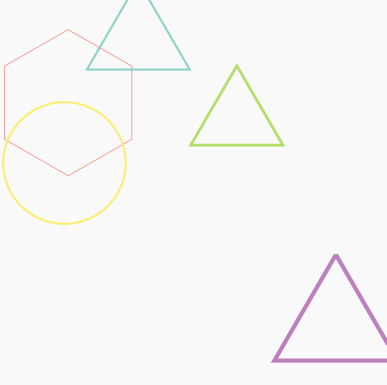[{"shape": "triangle", "thickness": 1.5, "radius": 0.77, "center": [0.357, 0.896]}, {"shape": "hexagon", "thickness": 0.5, "radius": 0.95, "center": [0.176, 0.733]}, {"shape": "triangle", "thickness": 2, "radius": 0.69, "center": [0.611, 0.692]}, {"shape": "triangle", "thickness": 3, "radius": 0.92, "center": [0.867, 0.155]}, {"shape": "circle", "thickness": 1.5, "radius": 0.79, "center": [0.166, 0.577]}]